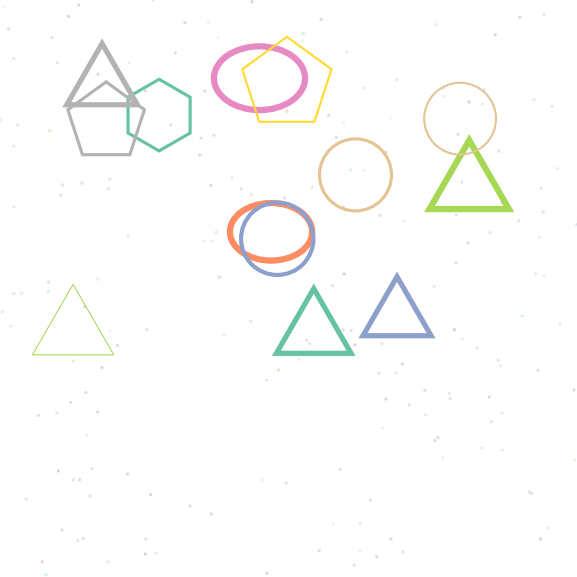[{"shape": "triangle", "thickness": 2.5, "radius": 0.37, "center": [0.543, 0.425]}, {"shape": "hexagon", "thickness": 1.5, "radius": 0.31, "center": [0.275, 0.8]}, {"shape": "oval", "thickness": 3, "radius": 0.36, "center": [0.469, 0.598]}, {"shape": "triangle", "thickness": 2.5, "radius": 0.34, "center": [0.688, 0.452]}, {"shape": "circle", "thickness": 2, "radius": 0.31, "center": [0.48, 0.586]}, {"shape": "oval", "thickness": 3, "radius": 0.39, "center": [0.449, 0.864]}, {"shape": "triangle", "thickness": 3, "radius": 0.4, "center": [0.813, 0.677]}, {"shape": "triangle", "thickness": 0.5, "radius": 0.41, "center": [0.127, 0.425]}, {"shape": "pentagon", "thickness": 1, "radius": 0.41, "center": [0.497, 0.854]}, {"shape": "circle", "thickness": 1, "radius": 0.31, "center": [0.797, 0.794]}, {"shape": "circle", "thickness": 1.5, "radius": 0.31, "center": [0.616, 0.696]}, {"shape": "pentagon", "thickness": 1.5, "radius": 0.35, "center": [0.184, 0.788]}, {"shape": "triangle", "thickness": 2.5, "radius": 0.35, "center": [0.177, 0.853]}]